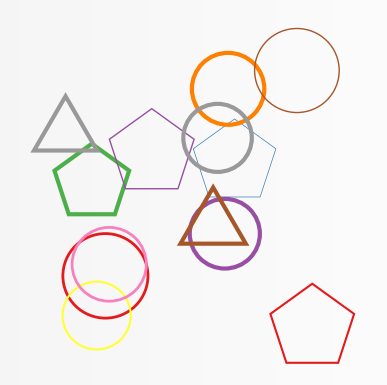[{"shape": "pentagon", "thickness": 1.5, "radius": 0.57, "center": [0.806, 0.15]}, {"shape": "circle", "thickness": 2, "radius": 0.55, "center": [0.272, 0.283]}, {"shape": "pentagon", "thickness": 0.5, "radius": 0.56, "center": [0.605, 0.579]}, {"shape": "pentagon", "thickness": 3, "radius": 0.51, "center": [0.237, 0.525]}, {"shape": "circle", "thickness": 3, "radius": 0.45, "center": [0.58, 0.393]}, {"shape": "pentagon", "thickness": 1, "radius": 0.57, "center": [0.392, 0.603]}, {"shape": "circle", "thickness": 3, "radius": 0.47, "center": [0.589, 0.769]}, {"shape": "circle", "thickness": 1.5, "radius": 0.44, "center": [0.249, 0.18]}, {"shape": "circle", "thickness": 1, "radius": 0.55, "center": [0.766, 0.817]}, {"shape": "triangle", "thickness": 3, "radius": 0.49, "center": [0.55, 0.416]}, {"shape": "circle", "thickness": 2, "radius": 0.48, "center": [0.282, 0.313]}, {"shape": "circle", "thickness": 3, "radius": 0.44, "center": [0.561, 0.642]}, {"shape": "triangle", "thickness": 3, "radius": 0.47, "center": [0.169, 0.656]}]